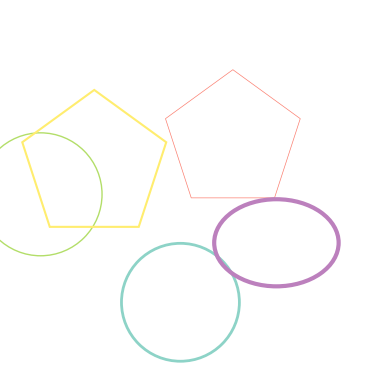[{"shape": "circle", "thickness": 2, "radius": 0.77, "center": [0.469, 0.215]}, {"shape": "pentagon", "thickness": 0.5, "radius": 0.92, "center": [0.605, 0.635]}, {"shape": "circle", "thickness": 1, "radius": 0.8, "center": [0.105, 0.495]}, {"shape": "oval", "thickness": 3, "radius": 0.81, "center": [0.718, 0.369]}, {"shape": "pentagon", "thickness": 1.5, "radius": 0.98, "center": [0.245, 0.57]}]